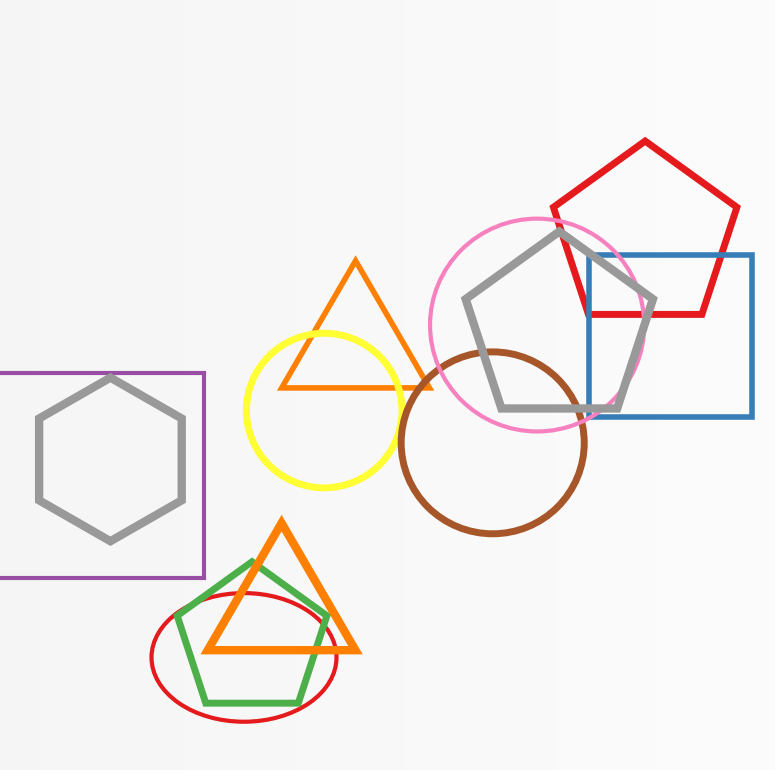[{"shape": "pentagon", "thickness": 2.5, "radius": 0.62, "center": [0.832, 0.692]}, {"shape": "oval", "thickness": 1.5, "radius": 0.6, "center": [0.315, 0.146]}, {"shape": "square", "thickness": 2, "radius": 0.52, "center": [0.865, 0.563]}, {"shape": "pentagon", "thickness": 2.5, "radius": 0.51, "center": [0.325, 0.169]}, {"shape": "square", "thickness": 1.5, "radius": 0.67, "center": [0.13, 0.382]}, {"shape": "triangle", "thickness": 2, "radius": 0.55, "center": [0.459, 0.551]}, {"shape": "triangle", "thickness": 3, "radius": 0.55, "center": [0.363, 0.211]}, {"shape": "circle", "thickness": 2.5, "radius": 0.5, "center": [0.418, 0.467]}, {"shape": "circle", "thickness": 2.5, "radius": 0.59, "center": [0.636, 0.425]}, {"shape": "circle", "thickness": 1.5, "radius": 0.69, "center": [0.693, 0.578]}, {"shape": "pentagon", "thickness": 3, "radius": 0.64, "center": [0.722, 0.572]}, {"shape": "hexagon", "thickness": 3, "radius": 0.53, "center": [0.142, 0.403]}]